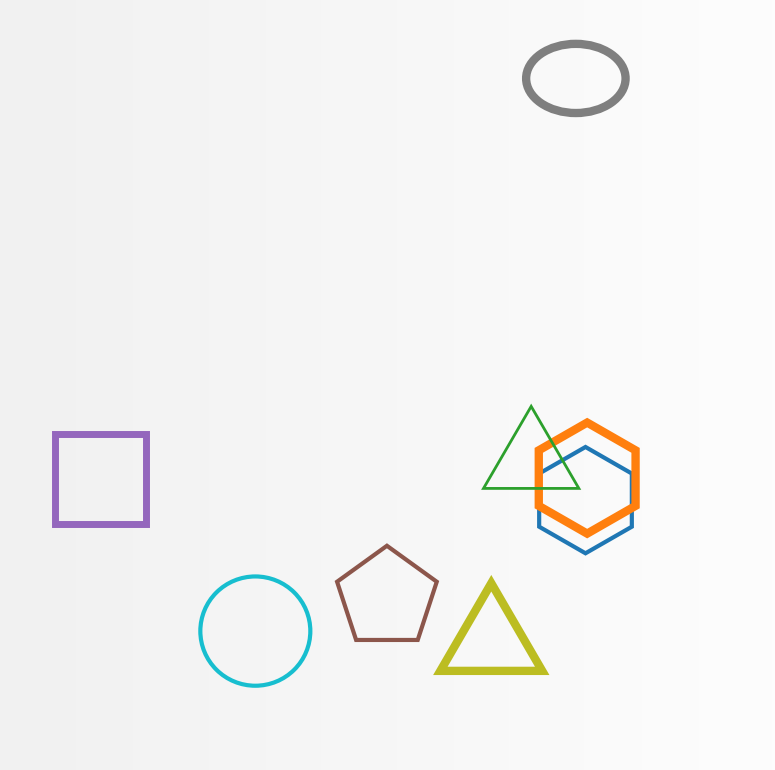[{"shape": "hexagon", "thickness": 1.5, "radius": 0.35, "center": [0.755, 0.35]}, {"shape": "hexagon", "thickness": 3, "radius": 0.36, "center": [0.758, 0.379]}, {"shape": "triangle", "thickness": 1, "radius": 0.36, "center": [0.685, 0.401]}, {"shape": "square", "thickness": 2.5, "radius": 0.29, "center": [0.13, 0.378]}, {"shape": "pentagon", "thickness": 1.5, "radius": 0.34, "center": [0.499, 0.224]}, {"shape": "oval", "thickness": 3, "radius": 0.32, "center": [0.743, 0.898]}, {"shape": "triangle", "thickness": 3, "radius": 0.38, "center": [0.634, 0.167]}, {"shape": "circle", "thickness": 1.5, "radius": 0.35, "center": [0.329, 0.18]}]